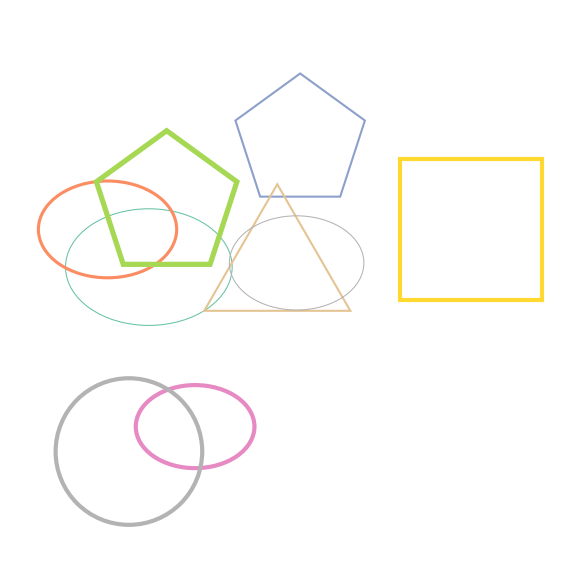[{"shape": "oval", "thickness": 0.5, "radius": 0.72, "center": [0.258, 0.537]}, {"shape": "oval", "thickness": 1.5, "radius": 0.6, "center": [0.186, 0.602]}, {"shape": "pentagon", "thickness": 1, "radius": 0.59, "center": [0.52, 0.754]}, {"shape": "oval", "thickness": 2, "radius": 0.51, "center": [0.338, 0.26]}, {"shape": "pentagon", "thickness": 2.5, "radius": 0.64, "center": [0.289, 0.645]}, {"shape": "square", "thickness": 2, "radius": 0.61, "center": [0.816, 0.601]}, {"shape": "triangle", "thickness": 1, "radius": 0.73, "center": [0.48, 0.534]}, {"shape": "oval", "thickness": 0.5, "radius": 0.58, "center": [0.514, 0.544]}, {"shape": "circle", "thickness": 2, "radius": 0.63, "center": [0.223, 0.217]}]